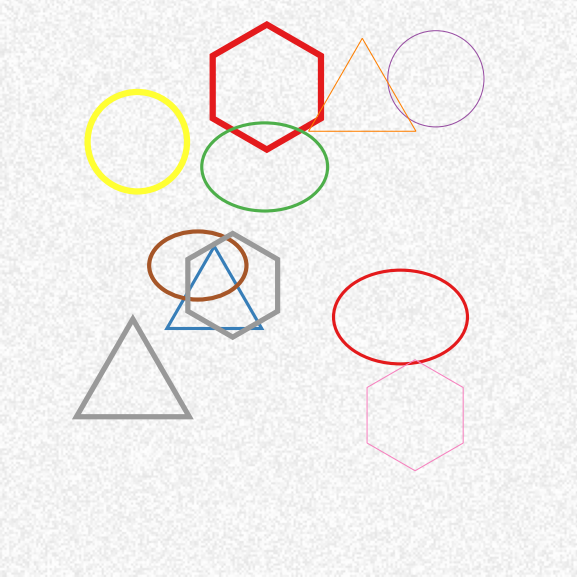[{"shape": "oval", "thickness": 1.5, "radius": 0.58, "center": [0.693, 0.45]}, {"shape": "hexagon", "thickness": 3, "radius": 0.54, "center": [0.462, 0.848]}, {"shape": "triangle", "thickness": 1.5, "radius": 0.47, "center": [0.371, 0.478]}, {"shape": "oval", "thickness": 1.5, "radius": 0.54, "center": [0.458, 0.71]}, {"shape": "circle", "thickness": 0.5, "radius": 0.42, "center": [0.755, 0.863]}, {"shape": "triangle", "thickness": 0.5, "radius": 0.54, "center": [0.627, 0.826]}, {"shape": "circle", "thickness": 3, "radius": 0.43, "center": [0.238, 0.754]}, {"shape": "oval", "thickness": 2, "radius": 0.42, "center": [0.343, 0.539]}, {"shape": "hexagon", "thickness": 0.5, "radius": 0.48, "center": [0.719, 0.28]}, {"shape": "hexagon", "thickness": 2.5, "radius": 0.45, "center": [0.403, 0.505]}, {"shape": "triangle", "thickness": 2.5, "radius": 0.56, "center": [0.23, 0.334]}]